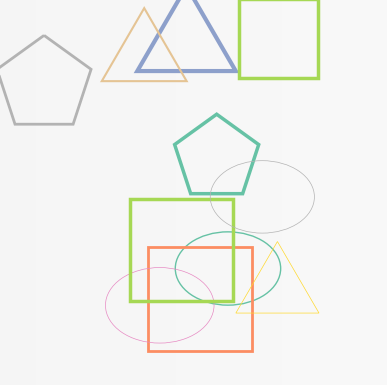[{"shape": "pentagon", "thickness": 2.5, "radius": 0.57, "center": [0.559, 0.589]}, {"shape": "oval", "thickness": 1, "radius": 0.68, "center": [0.588, 0.303]}, {"shape": "square", "thickness": 2, "radius": 0.68, "center": [0.516, 0.225]}, {"shape": "triangle", "thickness": 3, "radius": 0.73, "center": [0.481, 0.889]}, {"shape": "oval", "thickness": 0.5, "radius": 0.7, "center": [0.412, 0.207]}, {"shape": "square", "thickness": 2.5, "radius": 0.66, "center": [0.468, 0.35]}, {"shape": "square", "thickness": 2.5, "radius": 0.51, "center": [0.719, 0.9]}, {"shape": "triangle", "thickness": 0.5, "radius": 0.62, "center": [0.716, 0.249]}, {"shape": "triangle", "thickness": 1.5, "radius": 0.63, "center": [0.372, 0.852]}, {"shape": "pentagon", "thickness": 2, "radius": 0.64, "center": [0.114, 0.781]}, {"shape": "oval", "thickness": 0.5, "radius": 0.67, "center": [0.677, 0.489]}]